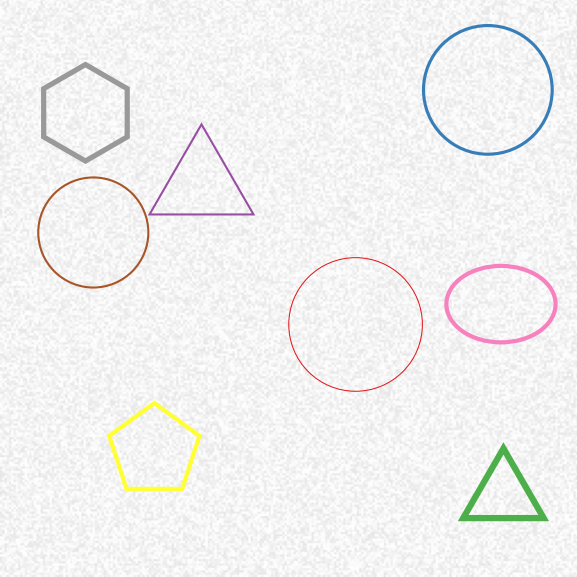[{"shape": "circle", "thickness": 0.5, "radius": 0.58, "center": [0.616, 0.437]}, {"shape": "circle", "thickness": 1.5, "radius": 0.56, "center": [0.845, 0.843]}, {"shape": "triangle", "thickness": 3, "radius": 0.4, "center": [0.872, 0.142]}, {"shape": "triangle", "thickness": 1, "radius": 0.52, "center": [0.349, 0.68]}, {"shape": "pentagon", "thickness": 2, "radius": 0.41, "center": [0.267, 0.219]}, {"shape": "circle", "thickness": 1, "radius": 0.48, "center": [0.162, 0.597]}, {"shape": "oval", "thickness": 2, "radius": 0.47, "center": [0.867, 0.472]}, {"shape": "hexagon", "thickness": 2.5, "radius": 0.42, "center": [0.148, 0.804]}]